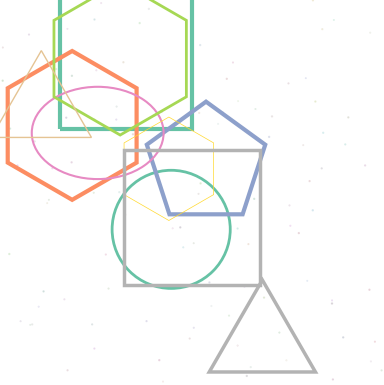[{"shape": "square", "thickness": 3, "radius": 0.86, "center": [0.327, 0.835]}, {"shape": "circle", "thickness": 2, "radius": 0.77, "center": [0.445, 0.404]}, {"shape": "hexagon", "thickness": 3, "radius": 0.97, "center": [0.187, 0.674]}, {"shape": "pentagon", "thickness": 3, "radius": 0.81, "center": [0.535, 0.574]}, {"shape": "oval", "thickness": 1.5, "radius": 0.86, "center": [0.254, 0.655]}, {"shape": "hexagon", "thickness": 2, "radius": 0.99, "center": [0.312, 0.848]}, {"shape": "hexagon", "thickness": 0.5, "radius": 0.67, "center": [0.439, 0.562]}, {"shape": "triangle", "thickness": 1, "radius": 0.75, "center": [0.107, 0.718]}, {"shape": "triangle", "thickness": 2.5, "radius": 0.8, "center": [0.681, 0.113]}, {"shape": "square", "thickness": 2.5, "radius": 0.88, "center": [0.498, 0.436]}]